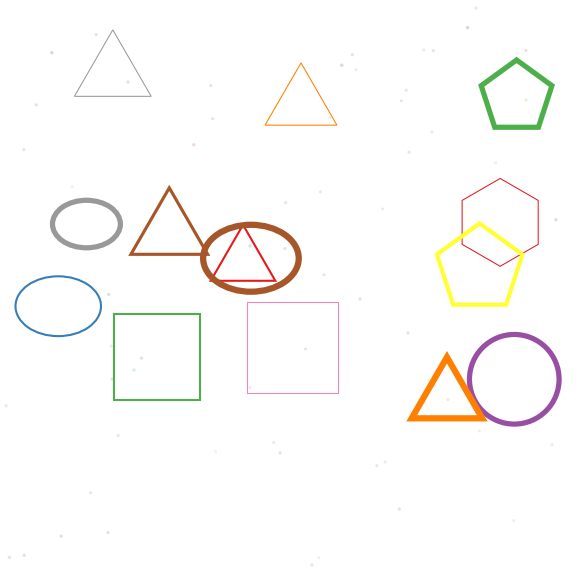[{"shape": "hexagon", "thickness": 0.5, "radius": 0.38, "center": [0.866, 0.614]}, {"shape": "triangle", "thickness": 1, "radius": 0.32, "center": [0.421, 0.545]}, {"shape": "oval", "thickness": 1, "radius": 0.37, "center": [0.101, 0.469]}, {"shape": "pentagon", "thickness": 2.5, "radius": 0.32, "center": [0.894, 0.831]}, {"shape": "square", "thickness": 1, "radius": 0.37, "center": [0.272, 0.381]}, {"shape": "circle", "thickness": 2.5, "radius": 0.39, "center": [0.891, 0.342]}, {"shape": "triangle", "thickness": 0.5, "radius": 0.36, "center": [0.521, 0.818]}, {"shape": "triangle", "thickness": 3, "radius": 0.35, "center": [0.774, 0.31]}, {"shape": "pentagon", "thickness": 2, "radius": 0.39, "center": [0.831, 0.534]}, {"shape": "oval", "thickness": 3, "radius": 0.41, "center": [0.435, 0.552]}, {"shape": "triangle", "thickness": 1.5, "radius": 0.38, "center": [0.293, 0.597]}, {"shape": "square", "thickness": 0.5, "radius": 0.39, "center": [0.506, 0.398]}, {"shape": "oval", "thickness": 2.5, "radius": 0.29, "center": [0.15, 0.611]}, {"shape": "triangle", "thickness": 0.5, "radius": 0.38, "center": [0.195, 0.871]}]